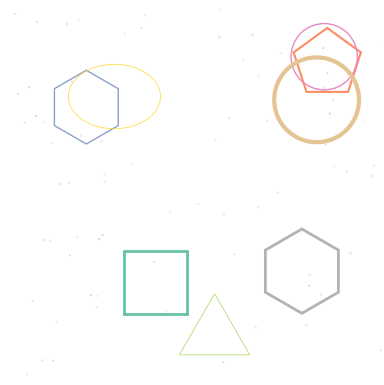[{"shape": "square", "thickness": 2, "radius": 0.41, "center": [0.404, 0.267]}, {"shape": "pentagon", "thickness": 1.5, "radius": 0.46, "center": [0.85, 0.836]}, {"shape": "hexagon", "thickness": 1, "radius": 0.48, "center": [0.224, 0.722]}, {"shape": "circle", "thickness": 1, "radius": 0.43, "center": [0.842, 0.853]}, {"shape": "triangle", "thickness": 0.5, "radius": 0.53, "center": [0.557, 0.131]}, {"shape": "oval", "thickness": 0.5, "radius": 0.6, "center": [0.297, 0.749]}, {"shape": "circle", "thickness": 3, "radius": 0.55, "center": [0.822, 0.741]}, {"shape": "hexagon", "thickness": 2, "radius": 0.55, "center": [0.784, 0.296]}]